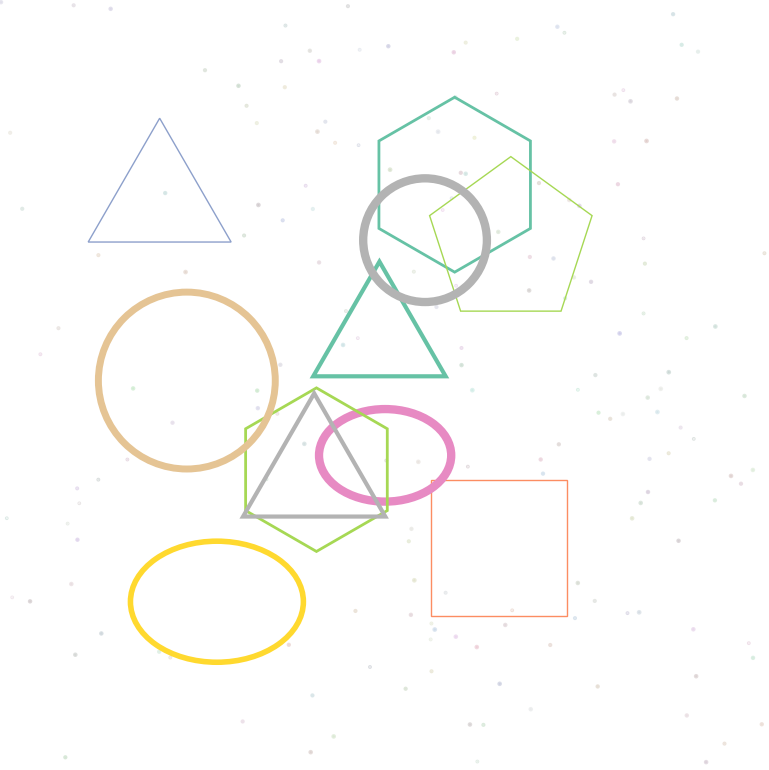[{"shape": "triangle", "thickness": 1.5, "radius": 0.5, "center": [0.493, 0.561]}, {"shape": "hexagon", "thickness": 1, "radius": 0.57, "center": [0.59, 0.76]}, {"shape": "square", "thickness": 0.5, "radius": 0.44, "center": [0.648, 0.289]}, {"shape": "triangle", "thickness": 0.5, "radius": 0.54, "center": [0.207, 0.739]}, {"shape": "oval", "thickness": 3, "radius": 0.43, "center": [0.5, 0.409]}, {"shape": "hexagon", "thickness": 1, "radius": 0.53, "center": [0.411, 0.39]}, {"shape": "pentagon", "thickness": 0.5, "radius": 0.55, "center": [0.663, 0.686]}, {"shape": "oval", "thickness": 2, "radius": 0.56, "center": [0.282, 0.219]}, {"shape": "circle", "thickness": 2.5, "radius": 0.57, "center": [0.243, 0.506]}, {"shape": "triangle", "thickness": 1.5, "radius": 0.53, "center": [0.408, 0.382]}, {"shape": "circle", "thickness": 3, "radius": 0.4, "center": [0.552, 0.688]}]